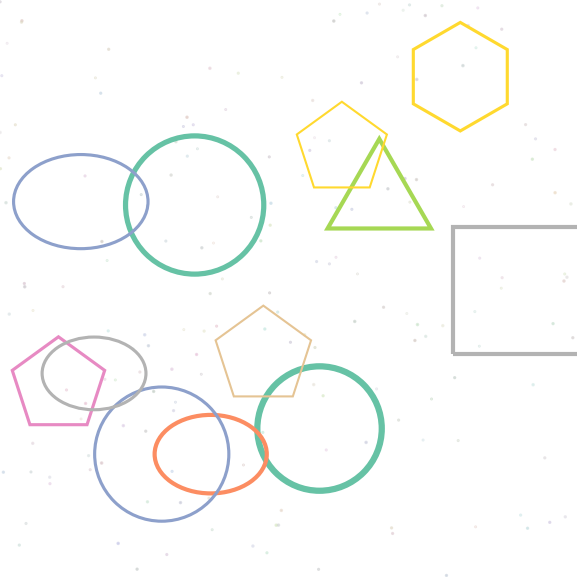[{"shape": "circle", "thickness": 2.5, "radius": 0.6, "center": [0.337, 0.644]}, {"shape": "circle", "thickness": 3, "radius": 0.54, "center": [0.553, 0.257]}, {"shape": "oval", "thickness": 2, "radius": 0.49, "center": [0.365, 0.213]}, {"shape": "oval", "thickness": 1.5, "radius": 0.58, "center": [0.14, 0.65]}, {"shape": "circle", "thickness": 1.5, "radius": 0.58, "center": [0.28, 0.213]}, {"shape": "pentagon", "thickness": 1.5, "radius": 0.42, "center": [0.101, 0.332]}, {"shape": "triangle", "thickness": 2, "radius": 0.52, "center": [0.657, 0.655]}, {"shape": "pentagon", "thickness": 1, "radius": 0.41, "center": [0.592, 0.741]}, {"shape": "hexagon", "thickness": 1.5, "radius": 0.47, "center": [0.797, 0.866]}, {"shape": "pentagon", "thickness": 1, "radius": 0.43, "center": [0.456, 0.383]}, {"shape": "oval", "thickness": 1.5, "radius": 0.45, "center": [0.163, 0.353]}, {"shape": "square", "thickness": 2, "radius": 0.55, "center": [0.895, 0.496]}]